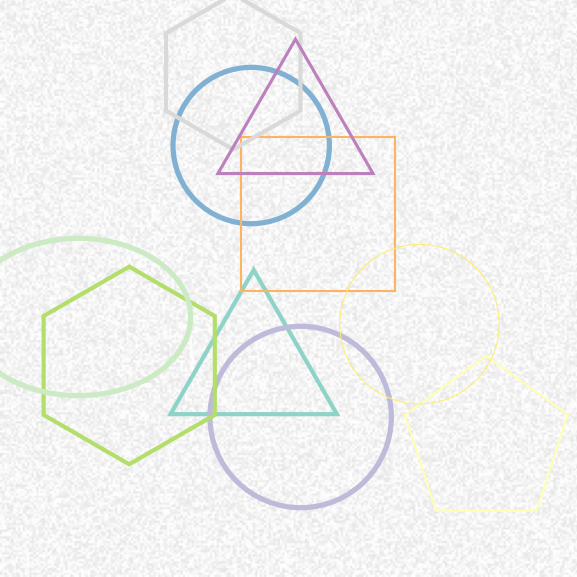[{"shape": "triangle", "thickness": 2, "radius": 0.83, "center": [0.439, 0.365]}, {"shape": "pentagon", "thickness": 1, "radius": 0.74, "center": [0.842, 0.235]}, {"shape": "circle", "thickness": 2.5, "radius": 0.79, "center": [0.521, 0.277]}, {"shape": "circle", "thickness": 2.5, "radius": 0.68, "center": [0.435, 0.747]}, {"shape": "square", "thickness": 1, "radius": 0.67, "center": [0.55, 0.628]}, {"shape": "hexagon", "thickness": 2, "radius": 0.86, "center": [0.224, 0.366]}, {"shape": "hexagon", "thickness": 2, "radius": 0.67, "center": [0.404, 0.875]}, {"shape": "triangle", "thickness": 1.5, "radius": 0.78, "center": [0.512, 0.776]}, {"shape": "oval", "thickness": 2.5, "radius": 0.97, "center": [0.136, 0.45]}, {"shape": "circle", "thickness": 0.5, "radius": 0.69, "center": [0.726, 0.438]}]